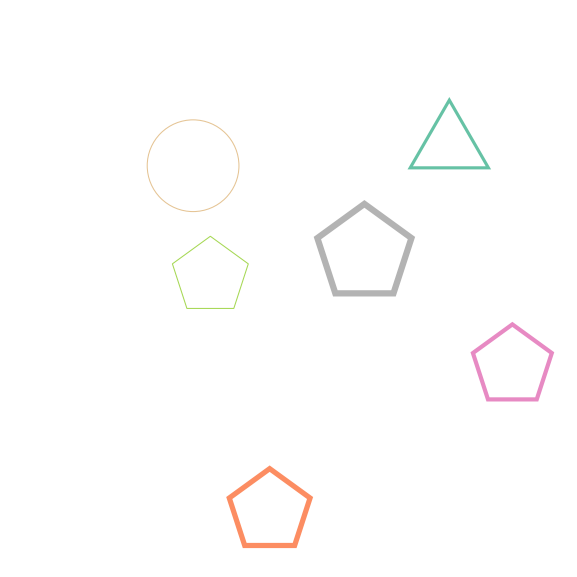[{"shape": "triangle", "thickness": 1.5, "radius": 0.39, "center": [0.778, 0.748]}, {"shape": "pentagon", "thickness": 2.5, "radius": 0.37, "center": [0.467, 0.114]}, {"shape": "pentagon", "thickness": 2, "radius": 0.36, "center": [0.887, 0.366]}, {"shape": "pentagon", "thickness": 0.5, "radius": 0.35, "center": [0.364, 0.521]}, {"shape": "circle", "thickness": 0.5, "radius": 0.4, "center": [0.334, 0.712]}, {"shape": "pentagon", "thickness": 3, "radius": 0.43, "center": [0.631, 0.56]}]